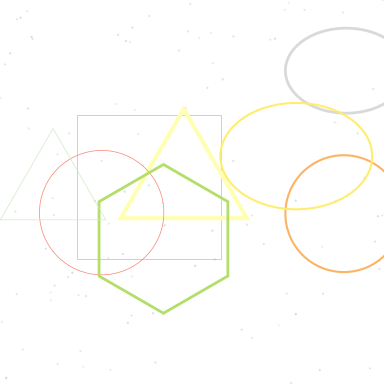[{"shape": "square", "thickness": 0.5, "radius": 0.93, "center": [0.387, 0.514]}, {"shape": "triangle", "thickness": 3, "radius": 0.95, "center": [0.477, 0.528]}, {"shape": "circle", "thickness": 0.5, "radius": 0.81, "center": [0.264, 0.448]}, {"shape": "circle", "thickness": 1.5, "radius": 0.76, "center": [0.893, 0.445]}, {"shape": "hexagon", "thickness": 2, "radius": 0.97, "center": [0.425, 0.38]}, {"shape": "oval", "thickness": 2, "radius": 0.79, "center": [0.899, 0.816]}, {"shape": "triangle", "thickness": 0.5, "radius": 0.79, "center": [0.138, 0.508]}, {"shape": "oval", "thickness": 1.5, "radius": 0.99, "center": [0.77, 0.594]}]